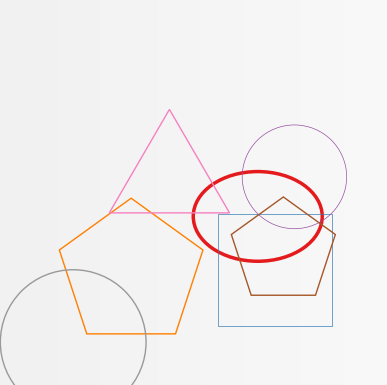[{"shape": "oval", "thickness": 2.5, "radius": 0.83, "center": [0.665, 0.438]}, {"shape": "square", "thickness": 0.5, "radius": 0.73, "center": [0.71, 0.298]}, {"shape": "circle", "thickness": 0.5, "radius": 0.67, "center": [0.76, 0.541]}, {"shape": "pentagon", "thickness": 1, "radius": 0.97, "center": [0.338, 0.29]}, {"shape": "pentagon", "thickness": 1, "radius": 0.71, "center": [0.731, 0.347]}, {"shape": "triangle", "thickness": 1, "radius": 0.9, "center": [0.437, 0.537]}, {"shape": "circle", "thickness": 1, "radius": 0.94, "center": [0.189, 0.111]}]